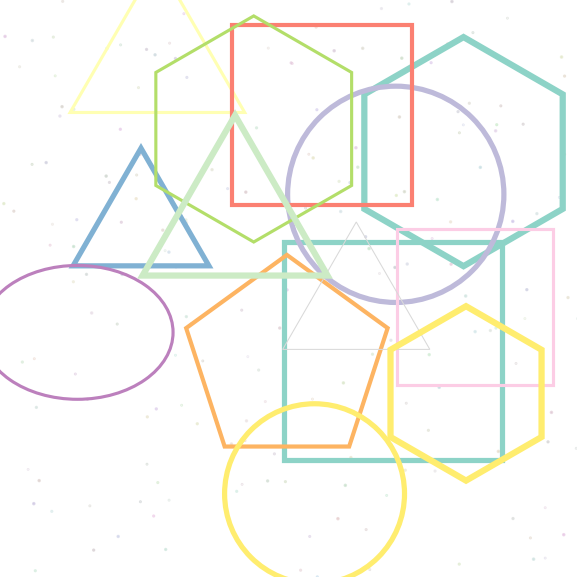[{"shape": "hexagon", "thickness": 3, "radius": 0.99, "center": [0.803, 0.737]}, {"shape": "square", "thickness": 2.5, "radius": 0.94, "center": [0.68, 0.392]}, {"shape": "triangle", "thickness": 1.5, "radius": 0.87, "center": [0.273, 0.892]}, {"shape": "circle", "thickness": 2.5, "radius": 0.94, "center": [0.685, 0.663]}, {"shape": "square", "thickness": 2, "radius": 0.78, "center": [0.558, 0.801]}, {"shape": "triangle", "thickness": 2.5, "radius": 0.68, "center": [0.244, 0.607]}, {"shape": "pentagon", "thickness": 2, "radius": 0.92, "center": [0.497, 0.374]}, {"shape": "hexagon", "thickness": 1.5, "radius": 0.98, "center": [0.439, 0.776]}, {"shape": "square", "thickness": 1.5, "radius": 0.67, "center": [0.823, 0.468]}, {"shape": "triangle", "thickness": 0.5, "radius": 0.74, "center": [0.617, 0.468]}, {"shape": "oval", "thickness": 1.5, "radius": 0.83, "center": [0.134, 0.424]}, {"shape": "triangle", "thickness": 3, "radius": 0.92, "center": [0.407, 0.614]}, {"shape": "hexagon", "thickness": 3, "radius": 0.76, "center": [0.807, 0.318]}, {"shape": "circle", "thickness": 2.5, "radius": 0.78, "center": [0.545, 0.144]}]